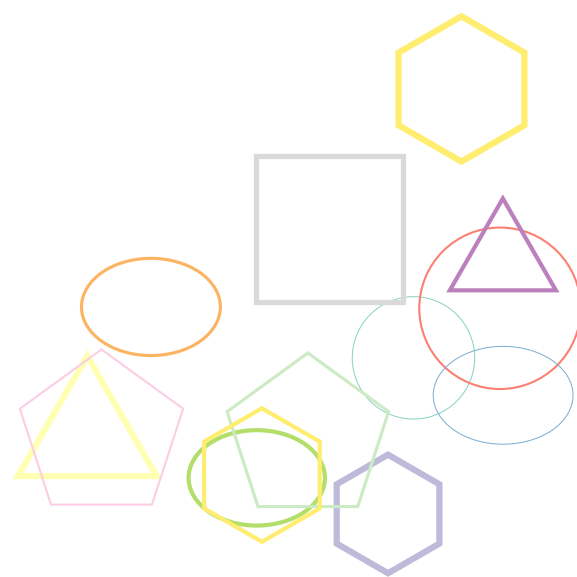[{"shape": "circle", "thickness": 0.5, "radius": 0.53, "center": [0.716, 0.379]}, {"shape": "triangle", "thickness": 3, "radius": 0.69, "center": [0.151, 0.244]}, {"shape": "hexagon", "thickness": 3, "radius": 0.51, "center": [0.672, 0.109]}, {"shape": "circle", "thickness": 1, "radius": 0.7, "center": [0.866, 0.465]}, {"shape": "oval", "thickness": 0.5, "radius": 0.61, "center": [0.871, 0.315]}, {"shape": "oval", "thickness": 1.5, "radius": 0.6, "center": [0.261, 0.468]}, {"shape": "oval", "thickness": 2, "radius": 0.59, "center": [0.445, 0.172]}, {"shape": "pentagon", "thickness": 1, "radius": 0.74, "center": [0.176, 0.245]}, {"shape": "square", "thickness": 2.5, "radius": 0.63, "center": [0.571, 0.603]}, {"shape": "triangle", "thickness": 2, "radius": 0.53, "center": [0.871, 0.549]}, {"shape": "pentagon", "thickness": 1.5, "radius": 0.74, "center": [0.533, 0.241]}, {"shape": "hexagon", "thickness": 2, "radius": 0.58, "center": [0.454, 0.177]}, {"shape": "hexagon", "thickness": 3, "radius": 0.63, "center": [0.799, 0.845]}]